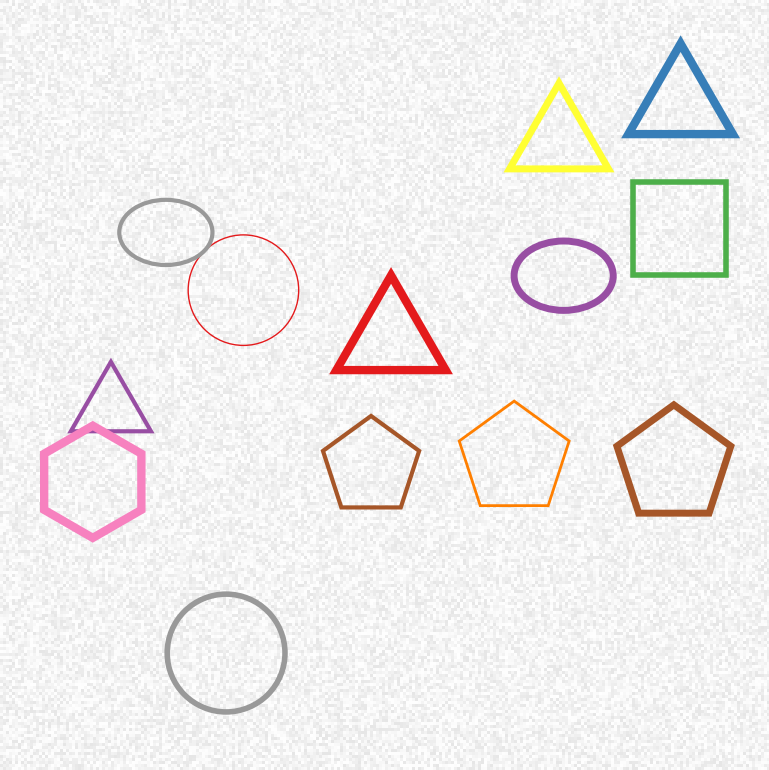[{"shape": "circle", "thickness": 0.5, "radius": 0.36, "center": [0.316, 0.623]}, {"shape": "triangle", "thickness": 3, "radius": 0.41, "center": [0.508, 0.56]}, {"shape": "triangle", "thickness": 3, "radius": 0.39, "center": [0.884, 0.865]}, {"shape": "square", "thickness": 2, "radius": 0.3, "center": [0.883, 0.703]}, {"shape": "triangle", "thickness": 1.5, "radius": 0.3, "center": [0.144, 0.47]}, {"shape": "oval", "thickness": 2.5, "radius": 0.32, "center": [0.732, 0.642]}, {"shape": "pentagon", "thickness": 1, "radius": 0.38, "center": [0.668, 0.404]}, {"shape": "triangle", "thickness": 2.5, "radius": 0.37, "center": [0.726, 0.818]}, {"shape": "pentagon", "thickness": 2.5, "radius": 0.39, "center": [0.875, 0.396]}, {"shape": "pentagon", "thickness": 1.5, "radius": 0.33, "center": [0.482, 0.394]}, {"shape": "hexagon", "thickness": 3, "radius": 0.36, "center": [0.12, 0.374]}, {"shape": "oval", "thickness": 1.5, "radius": 0.3, "center": [0.215, 0.698]}, {"shape": "circle", "thickness": 2, "radius": 0.38, "center": [0.294, 0.152]}]